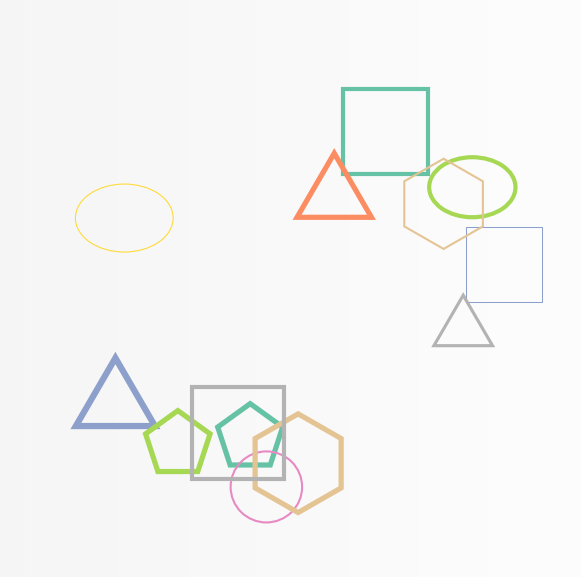[{"shape": "pentagon", "thickness": 2.5, "radius": 0.29, "center": [0.43, 0.241]}, {"shape": "square", "thickness": 2, "radius": 0.37, "center": [0.663, 0.772]}, {"shape": "triangle", "thickness": 2.5, "radius": 0.37, "center": [0.575, 0.66]}, {"shape": "square", "thickness": 0.5, "radius": 0.33, "center": [0.866, 0.541]}, {"shape": "triangle", "thickness": 3, "radius": 0.39, "center": [0.199, 0.301]}, {"shape": "circle", "thickness": 1, "radius": 0.31, "center": [0.458, 0.156]}, {"shape": "oval", "thickness": 2, "radius": 0.37, "center": [0.813, 0.675]}, {"shape": "pentagon", "thickness": 2.5, "radius": 0.29, "center": [0.306, 0.23]}, {"shape": "oval", "thickness": 0.5, "radius": 0.42, "center": [0.214, 0.622]}, {"shape": "hexagon", "thickness": 1, "radius": 0.39, "center": [0.763, 0.646]}, {"shape": "hexagon", "thickness": 2.5, "radius": 0.43, "center": [0.513, 0.197]}, {"shape": "square", "thickness": 2, "radius": 0.4, "center": [0.41, 0.249]}, {"shape": "triangle", "thickness": 1.5, "radius": 0.29, "center": [0.797, 0.43]}]